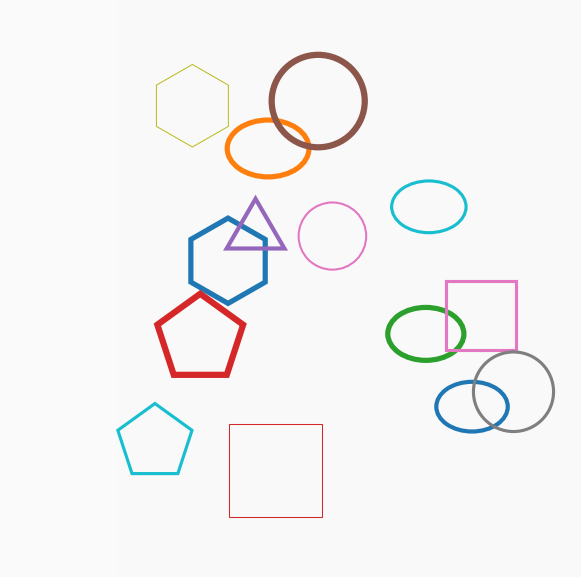[{"shape": "hexagon", "thickness": 2.5, "radius": 0.37, "center": [0.392, 0.548]}, {"shape": "oval", "thickness": 2, "radius": 0.31, "center": [0.812, 0.295]}, {"shape": "oval", "thickness": 2.5, "radius": 0.35, "center": [0.461, 0.742]}, {"shape": "oval", "thickness": 2.5, "radius": 0.33, "center": [0.733, 0.421]}, {"shape": "pentagon", "thickness": 3, "radius": 0.39, "center": [0.345, 0.413]}, {"shape": "square", "thickness": 0.5, "radius": 0.4, "center": [0.474, 0.184]}, {"shape": "triangle", "thickness": 2, "radius": 0.29, "center": [0.44, 0.598]}, {"shape": "circle", "thickness": 3, "radius": 0.4, "center": [0.547, 0.824]}, {"shape": "circle", "thickness": 1, "radius": 0.29, "center": [0.572, 0.59]}, {"shape": "square", "thickness": 1.5, "radius": 0.3, "center": [0.827, 0.453]}, {"shape": "circle", "thickness": 1.5, "radius": 0.34, "center": [0.883, 0.321]}, {"shape": "hexagon", "thickness": 0.5, "radius": 0.36, "center": [0.331, 0.816]}, {"shape": "oval", "thickness": 1.5, "radius": 0.32, "center": [0.738, 0.641]}, {"shape": "pentagon", "thickness": 1.5, "radius": 0.34, "center": [0.267, 0.233]}]